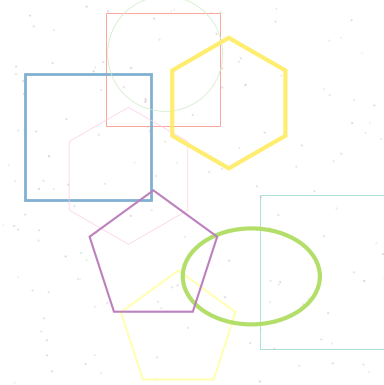[{"shape": "square", "thickness": 0.5, "radius": 1.0, "center": [0.875, 0.293]}, {"shape": "pentagon", "thickness": 1.5, "radius": 0.78, "center": [0.463, 0.141]}, {"shape": "square", "thickness": 0.5, "radius": 0.74, "center": [0.424, 0.819]}, {"shape": "square", "thickness": 2, "radius": 0.82, "center": [0.229, 0.644]}, {"shape": "oval", "thickness": 3, "radius": 0.89, "center": [0.653, 0.282]}, {"shape": "hexagon", "thickness": 0.5, "radius": 0.89, "center": [0.334, 0.543]}, {"shape": "pentagon", "thickness": 1.5, "radius": 0.87, "center": [0.398, 0.331]}, {"shape": "circle", "thickness": 0.5, "radius": 0.75, "center": [0.429, 0.86]}, {"shape": "hexagon", "thickness": 3, "radius": 0.85, "center": [0.594, 0.732]}]